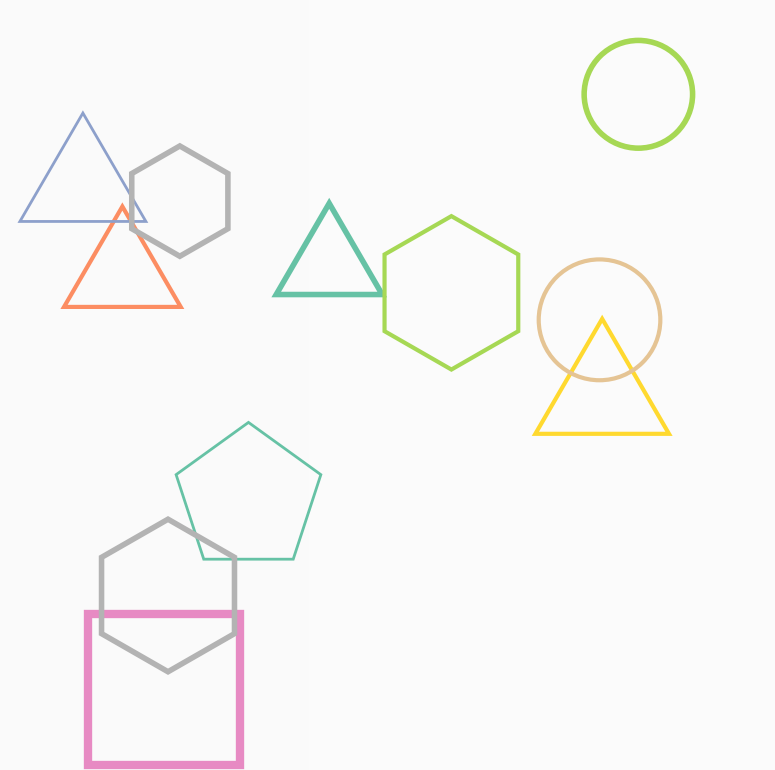[{"shape": "triangle", "thickness": 2, "radius": 0.39, "center": [0.425, 0.657]}, {"shape": "pentagon", "thickness": 1, "radius": 0.49, "center": [0.321, 0.353]}, {"shape": "triangle", "thickness": 1.5, "radius": 0.43, "center": [0.158, 0.645]}, {"shape": "triangle", "thickness": 1, "radius": 0.47, "center": [0.107, 0.759]}, {"shape": "square", "thickness": 3, "radius": 0.49, "center": [0.211, 0.105]}, {"shape": "hexagon", "thickness": 1.5, "radius": 0.5, "center": [0.582, 0.62]}, {"shape": "circle", "thickness": 2, "radius": 0.35, "center": [0.824, 0.878]}, {"shape": "triangle", "thickness": 1.5, "radius": 0.5, "center": [0.777, 0.486]}, {"shape": "circle", "thickness": 1.5, "radius": 0.39, "center": [0.774, 0.585]}, {"shape": "hexagon", "thickness": 2, "radius": 0.5, "center": [0.217, 0.227]}, {"shape": "hexagon", "thickness": 2, "radius": 0.36, "center": [0.232, 0.739]}]